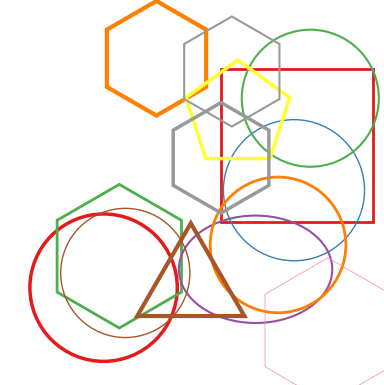[{"shape": "circle", "thickness": 2.5, "radius": 0.96, "center": [0.269, 0.253]}, {"shape": "square", "thickness": 2, "radius": 0.99, "center": [0.772, 0.622]}, {"shape": "circle", "thickness": 1, "radius": 0.92, "center": [0.764, 0.506]}, {"shape": "circle", "thickness": 1.5, "radius": 0.89, "center": [0.806, 0.745]}, {"shape": "hexagon", "thickness": 2, "radius": 0.93, "center": [0.31, 0.335]}, {"shape": "oval", "thickness": 1.5, "radius": 1.0, "center": [0.664, 0.301]}, {"shape": "circle", "thickness": 2, "radius": 0.88, "center": [0.722, 0.364]}, {"shape": "hexagon", "thickness": 3, "radius": 0.74, "center": [0.406, 0.849]}, {"shape": "pentagon", "thickness": 2.5, "radius": 0.71, "center": [0.618, 0.703]}, {"shape": "circle", "thickness": 1, "radius": 0.84, "center": [0.325, 0.291]}, {"shape": "triangle", "thickness": 3, "radius": 0.8, "center": [0.496, 0.259]}, {"shape": "hexagon", "thickness": 0.5, "radius": 0.94, "center": [0.852, 0.142]}, {"shape": "hexagon", "thickness": 1.5, "radius": 0.71, "center": [0.602, 0.814]}, {"shape": "hexagon", "thickness": 2.5, "radius": 0.72, "center": [0.574, 0.59]}]